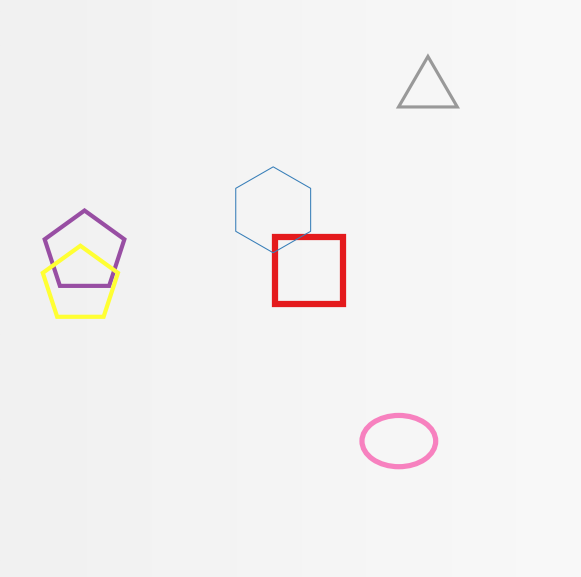[{"shape": "square", "thickness": 3, "radius": 0.29, "center": [0.531, 0.531]}, {"shape": "hexagon", "thickness": 0.5, "radius": 0.37, "center": [0.47, 0.636]}, {"shape": "pentagon", "thickness": 2, "radius": 0.36, "center": [0.145, 0.562]}, {"shape": "pentagon", "thickness": 2, "radius": 0.34, "center": [0.138, 0.506]}, {"shape": "oval", "thickness": 2.5, "radius": 0.32, "center": [0.686, 0.235]}, {"shape": "triangle", "thickness": 1.5, "radius": 0.29, "center": [0.736, 0.843]}]